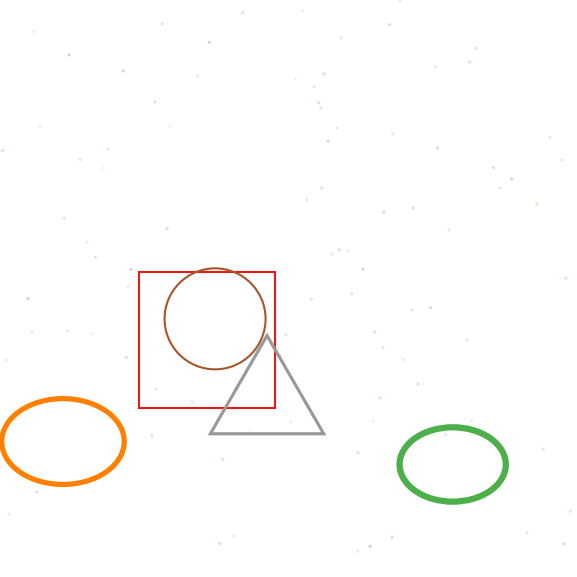[{"shape": "square", "thickness": 1, "radius": 0.59, "center": [0.359, 0.411]}, {"shape": "oval", "thickness": 3, "radius": 0.46, "center": [0.784, 0.195]}, {"shape": "oval", "thickness": 2.5, "radius": 0.53, "center": [0.109, 0.235]}, {"shape": "circle", "thickness": 1, "radius": 0.44, "center": [0.372, 0.447]}, {"shape": "triangle", "thickness": 1.5, "radius": 0.57, "center": [0.462, 0.305]}]